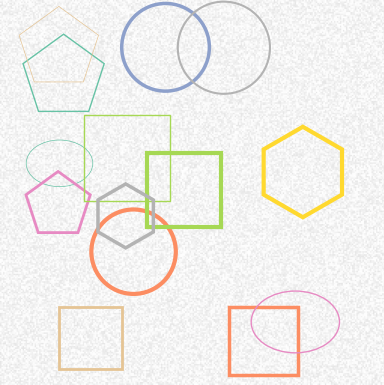[{"shape": "oval", "thickness": 0.5, "radius": 0.43, "center": [0.155, 0.576]}, {"shape": "pentagon", "thickness": 1, "radius": 0.55, "center": [0.165, 0.8]}, {"shape": "square", "thickness": 2.5, "radius": 0.45, "center": [0.685, 0.114]}, {"shape": "circle", "thickness": 3, "radius": 0.55, "center": [0.347, 0.346]}, {"shape": "circle", "thickness": 2.5, "radius": 0.57, "center": [0.43, 0.877]}, {"shape": "pentagon", "thickness": 2, "radius": 0.44, "center": [0.151, 0.467]}, {"shape": "oval", "thickness": 1, "radius": 0.57, "center": [0.767, 0.164]}, {"shape": "square", "thickness": 1, "radius": 0.56, "center": [0.329, 0.589]}, {"shape": "square", "thickness": 3, "radius": 0.48, "center": [0.477, 0.507]}, {"shape": "hexagon", "thickness": 3, "radius": 0.59, "center": [0.787, 0.553]}, {"shape": "square", "thickness": 2, "radius": 0.41, "center": [0.235, 0.122]}, {"shape": "pentagon", "thickness": 0.5, "radius": 0.54, "center": [0.153, 0.875]}, {"shape": "circle", "thickness": 1.5, "radius": 0.6, "center": [0.581, 0.876]}, {"shape": "hexagon", "thickness": 2.5, "radius": 0.42, "center": [0.326, 0.439]}]